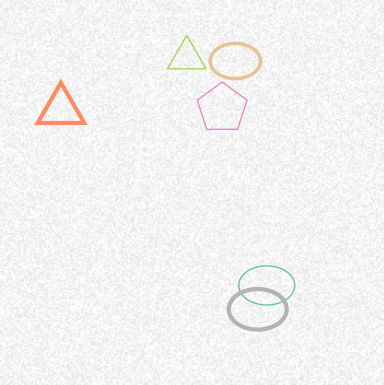[{"shape": "oval", "thickness": 1, "radius": 0.36, "center": [0.693, 0.259]}, {"shape": "triangle", "thickness": 3, "radius": 0.35, "center": [0.158, 0.716]}, {"shape": "pentagon", "thickness": 1, "radius": 0.34, "center": [0.577, 0.719]}, {"shape": "triangle", "thickness": 1, "radius": 0.29, "center": [0.485, 0.85]}, {"shape": "oval", "thickness": 2.5, "radius": 0.33, "center": [0.611, 0.841]}, {"shape": "oval", "thickness": 3, "radius": 0.38, "center": [0.669, 0.197]}]